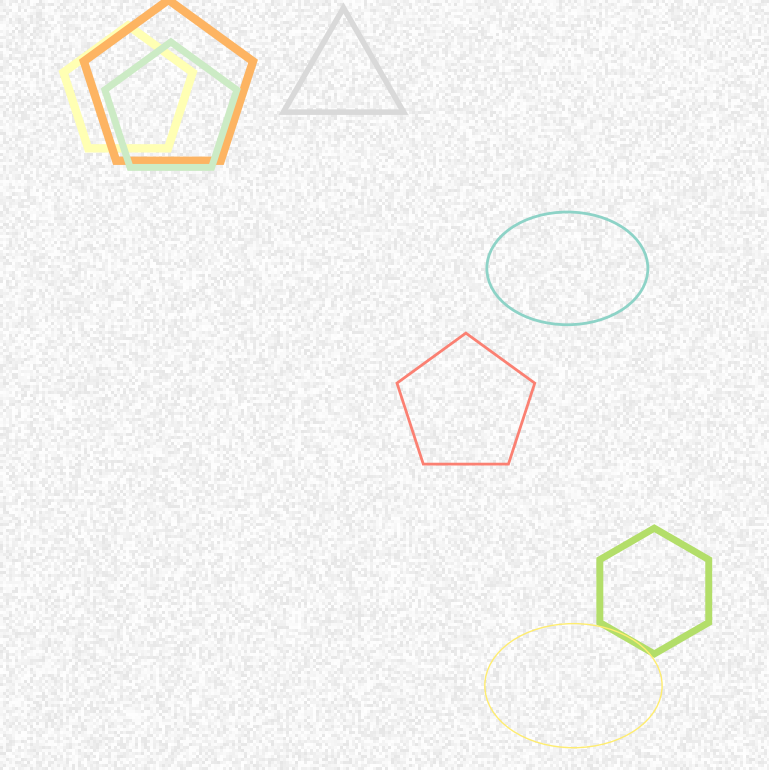[{"shape": "oval", "thickness": 1, "radius": 0.52, "center": [0.737, 0.651]}, {"shape": "pentagon", "thickness": 3, "radius": 0.44, "center": [0.166, 0.879]}, {"shape": "pentagon", "thickness": 1, "radius": 0.47, "center": [0.605, 0.473]}, {"shape": "pentagon", "thickness": 3, "radius": 0.58, "center": [0.219, 0.885]}, {"shape": "hexagon", "thickness": 2.5, "radius": 0.41, "center": [0.85, 0.232]}, {"shape": "triangle", "thickness": 2, "radius": 0.45, "center": [0.446, 0.899]}, {"shape": "pentagon", "thickness": 2.5, "radius": 0.45, "center": [0.222, 0.855]}, {"shape": "oval", "thickness": 0.5, "radius": 0.58, "center": [0.745, 0.11]}]